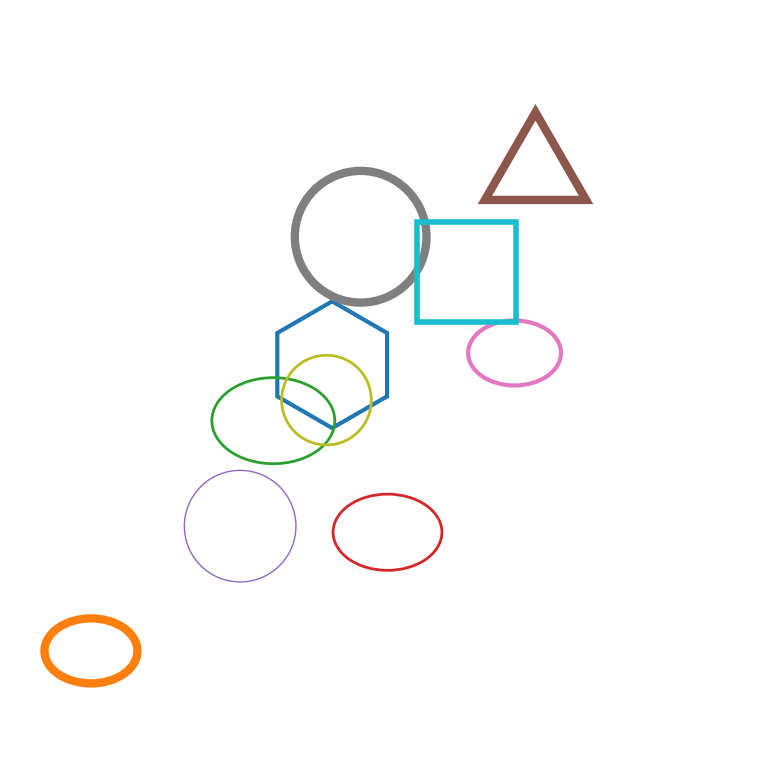[{"shape": "hexagon", "thickness": 1.5, "radius": 0.41, "center": [0.431, 0.526]}, {"shape": "oval", "thickness": 3, "radius": 0.3, "center": [0.118, 0.155]}, {"shape": "oval", "thickness": 1, "radius": 0.4, "center": [0.355, 0.454]}, {"shape": "oval", "thickness": 1, "radius": 0.35, "center": [0.503, 0.309]}, {"shape": "circle", "thickness": 0.5, "radius": 0.36, "center": [0.312, 0.317]}, {"shape": "triangle", "thickness": 3, "radius": 0.38, "center": [0.695, 0.778]}, {"shape": "oval", "thickness": 1.5, "radius": 0.3, "center": [0.668, 0.542]}, {"shape": "circle", "thickness": 3, "radius": 0.43, "center": [0.468, 0.693]}, {"shape": "circle", "thickness": 1, "radius": 0.29, "center": [0.424, 0.48]}, {"shape": "square", "thickness": 2, "radius": 0.32, "center": [0.606, 0.647]}]